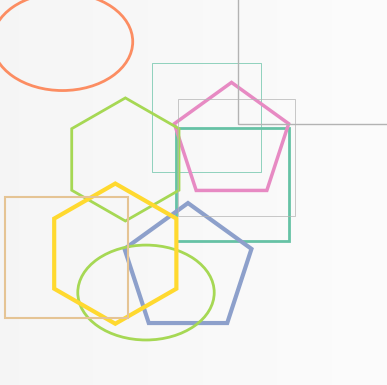[{"shape": "square", "thickness": 0.5, "radius": 0.71, "center": [0.533, 0.695]}, {"shape": "square", "thickness": 2, "radius": 0.73, "center": [0.6, 0.52]}, {"shape": "oval", "thickness": 2, "radius": 0.91, "center": [0.161, 0.892]}, {"shape": "pentagon", "thickness": 3, "radius": 0.86, "center": [0.485, 0.3]}, {"shape": "pentagon", "thickness": 2.5, "radius": 0.78, "center": [0.597, 0.631]}, {"shape": "hexagon", "thickness": 2, "radius": 0.8, "center": [0.324, 0.586]}, {"shape": "oval", "thickness": 2, "radius": 0.88, "center": [0.377, 0.24]}, {"shape": "hexagon", "thickness": 3, "radius": 0.91, "center": [0.298, 0.341]}, {"shape": "square", "thickness": 1.5, "radius": 0.79, "center": [0.172, 0.331]}, {"shape": "square", "thickness": 1, "radius": 0.97, "center": [0.808, 0.872]}, {"shape": "square", "thickness": 0.5, "radius": 0.76, "center": [0.61, 0.591]}]